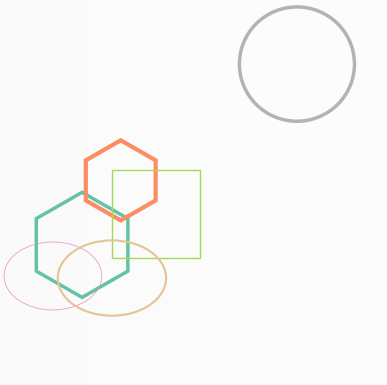[{"shape": "hexagon", "thickness": 2.5, "radius": 0.68, "center": [0.212, 0.364]}, {"shape": "hexagon", "thickness": 3, "radius": 0.52, "center": [0.312, 0.531]}, {"shape": "oval", "thickness": 0.5, "radius": 0.63, "center": [0.137, 0.283]}, {"shape": "square", "thickness": 1, "radius": 0.57, "center": [0.404, 0.444]}, {"shape": "oval", "thickness": 1.5, "radius": 0.7, "center": [0.289, 0.278]}, {"shape": "circle", "thickness": 2.5, "radius": 0.74, "center": [0.766, 0.834]}]